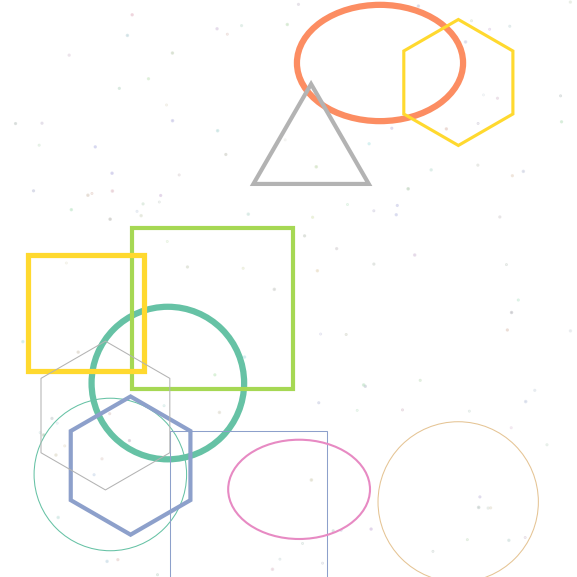[{"shape": "circle", "thickness": 3, "radius": 0.66, "center": [0.291, 0.336]}, {"shape": "circle", "thickness": 0.5, "radius": 0.66, "center": [0.191, 0.178]}, {"shape": "oval", "thickness": 3, "radius": 0.72, "center": [0.658, 0.89]}, {"shape": "hexagon", "thickness": 2, "radius": 0.6, "center": [0.226, 0.193]}, {"shape": "square", "thickness": 0.5, "radius": 0.68, "center": [0.431, 0.117]}, {"shape": "oval", "thickness": 1, "radius": 0.61, "center": [0.518, 0.152]}, {"shape": "square", "thickness": 2, "radius": 0.7, "center": [0.368, 0.465]}, {"shape": "square", "thickness": 2.5, "radius": 0.5, "center": [0.149, 0.457]}, {"shape": "hexagon", "thickness": 1.5, "radius": 0.55, "center": [0.794, 0.856]}, {"shape": "circle", "thickness": 0.5, "radius": 0.69, "center": [0.793, 0.13]}, {"shape": "triangle", "thickness": 2, "radius": 0.58, "center": [0.539, 0.738]}, {"shape": "hexagon", "thickness": 0.5, "radius": 0.64, "center": [0.183, 0.28]}]